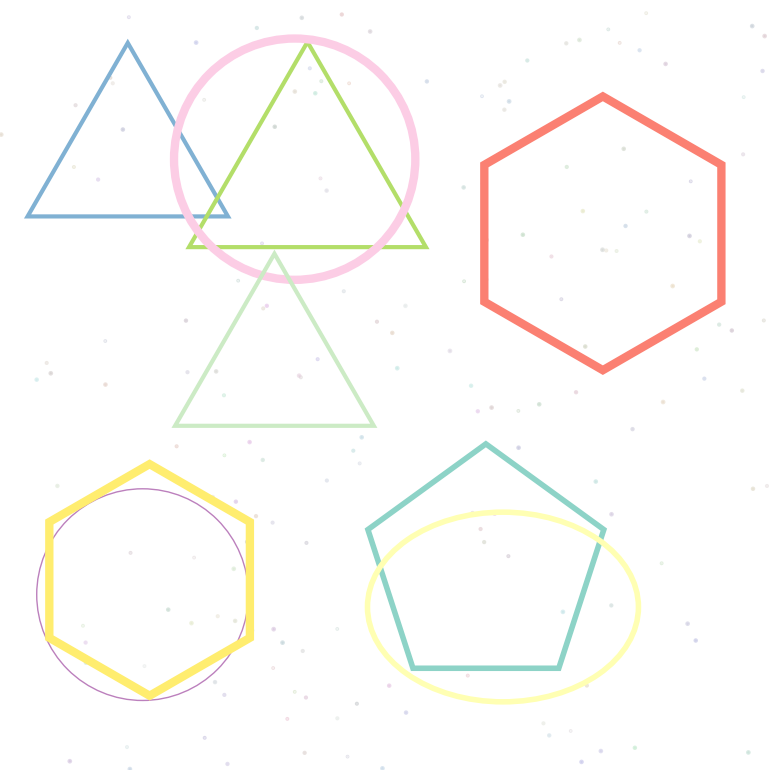[{"shape": "pentagon", "thickness": 2, "radius": 0.81, "center": [0.631, 0.262]}, {"shape": "oval", "thickness": 2, "radius": 0.88, "center": [0.653, 0.212]}, {"shape": "hexagon", "thickness": 3, "radius": 0.89, "center": [0.783, 0.697]}, {"shape": "triangle", "thickness": 1.5, "radius": 0.75, "center": [0.166, 0.794]}, {"shape": "triangle", "thickness": 1.5, "radius": 0.89, "center": [0.399, 0.768]}, {"shape": "circle", "thickness": 3, "radius": 0.78, "center": [0.383, 0.793]}, {"shape": "circle", "thickness": 0.5, "radius": 0.69, "center": [0.185, 0.228]}, {"shape": "triangle", "thickness": 1.5, "radius": 0.74, "center": [0.356, 0.522]}, {"shape": "hexagon", "thickness": 3, "radius": 0.75, "center": [0.194, 0.247]}]